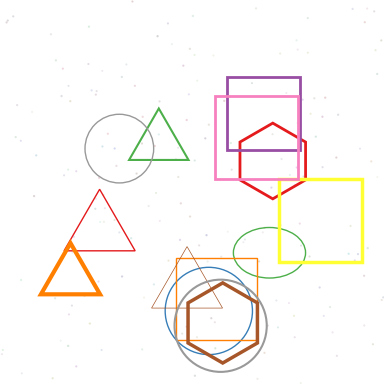[{"shape": "hexagon", "thickness": 2, "radius": 0.49, "center": [0.709, 0.582]}, {"shape": "triangle", "thickness": 1, "radius": 0.53, "center": [0.259, 0.402]}, {"shape": "circle", "thickness": 1, "radius": 0.57, "center": [0.542, 0.192]}, {"shape": "triangle", "thickness": 1.5, "radius": 0.45, "center": [0.412, 0.629]}, {"shape": "oval", "thickness": 1, "radius": 0.47, "center": [0.7, 0.343]}, {"shape": "square", "thickness": 2, "radius": 0.47, "center": [0.686, 0.705]}, {"shape": "triangle", "thickness": 3, "radius": 0.44, "center": [0.183, 0.28]}, {"shape": "square", "thickness": 1, "radius": 0.53, "center": [0.562, 0.223]}, {"shape": "square", "thickness": 2.5, "radius": 0.53, "center": [0.832, 0.427]}, {"shape": "triangle", "thickness": 0.5, "radius": 0.53, "center": [0.486, 0.253]}, {"shape": "hexagon", "thickness": 2.5, "radius": 0.52, "center": [0.579, 0.161]}, {"shape": "square", "thickness": 2, "radius": 0.54, "center": [0.667, 0.643]}, {"shape": "circle", "thickness": 1, "radius": 0.45, "center": [0.31, 0.614]}, {"shape": "circle", "thickness": 1.5, "radius": 0.6, "center": [0.573, 0.154]}]